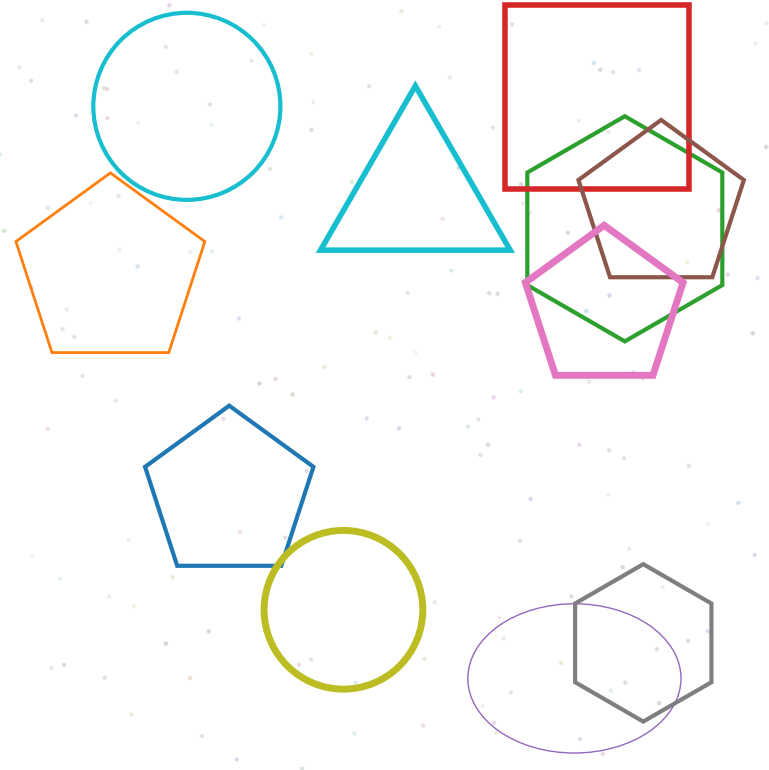[{"shape": "pentagon", "thickness": 1.5, "radius": 0.57, "center": [0.298, 0.358]}, {"shape": "pentagon", "thickness": 1, "radius": 0.64, "center": [0.143, 0.646]}, {"shape": "hexagon", "thickness": 1.5, "radius": 0.73, "center": [0.811, 0.703]}, {"shape": "square", "thickness": 2, "radius": 0.6, "center": [0.775, 0.874]}, {"shape": "oval", "thickness": 0.5, "radius": 0.69, "center": [0.746, 0.119]}, {"shape": "pentagon", "thickness": 1.5, "radius": 0.56, "center": [0.859, 0.731]}, {"shape": "pentagon", "thickness": 2.5, "radius": 0.54, "center": [0.785, 0.6]}, {"shape": "hexagon", "thickness": 1.5, "radius": 0.51, "center": [0.835, 0.165]}, {"shape": "circle", "thickness": 2.5, "radius": 0.52, "center": [0.446, 0.208]}, {"shape": "triangle", "thickness": 2, "radius": 0.71, "center": [0.539, 0.746]}, {"shape": "circle", "thickness": 1.5, "radius": 0.61, "center": [0.243, 0.862]}]